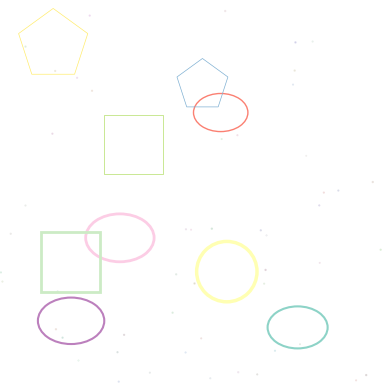[{"shape": "oval", "thickness": 1.5, "radius": 0.39, "center": [0.773, 0.15]}, {"shape": "circle", "thickness": 2.5, "radius": 0.39, "center": [0.589, 0.294]}, {"shape": "oval", "thickness": 1, "radius": 0.35, "center": [0.573, 0.708]}, {"shape": "pentagon", "thickness": 0.5, "radius": 0.35, "center": [0.526, 0.779]}, {"shape": "square", "thickness": 0.5, "radius": 0.39, "center": [0.346, 0.624]}, {"shape": "oval", "thickness": 2, "radius": 0.44, "center": [0.311, 0.382]}, {"shape": "oval", "thickness": 1.5, "radius": 0.43, "center": [0.185, 0.167]}, {"shape": "square", "thickness": 2, "radius": 0.39, "center": [0.183, 0.319]}, {"shape": "pentagon", "thickness": 0.5, "radius": 0.47, "center": [0.138, 0.884]}]